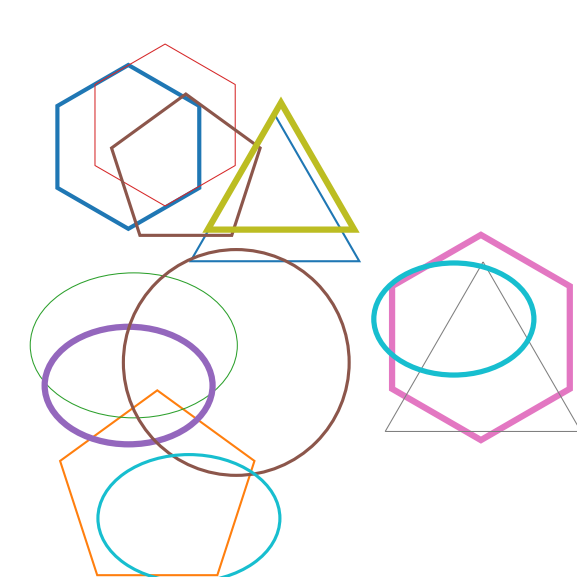[{"shape": "triangle", "thickness": 1, "radius": 0.84, "center": [0.476, 0.631]}, {"shape": "hexagon", "thickness": 2, "radius": 0.71, "center": [0.222, 0.745]}, {"shape": "pentagon", "thickness": 1, "radius": 0.88, "center": [0.272, 0.146]}, {"shape": "oval", "thickness": 0.5, "radius": 0.9, "center": [0.232, 0.401]}, {"shape": "hexagon", "thickness": 0.5, "radius": 0.7, "center": [0.286, 0.783]}, {"shape": "oval", "thickness": 3, "radius": 0.73, "center": [0.223, 0.332]}, {"shape": "pentagon", "thickness": 1.5, "radius": 0.68, "center": [0.322, 0.701]}, {"shape": "circle", "thickness": 1.5, "radius": 0.98, "center": [0.409, 0.371]}, {"shape": "hexagon", "thickness": 3, "radius": 0.89, "center": [0.833, 0.415]}, {"shape": "triangle", "thickness": 0.5, "radius": 0.98, "center": [0.837, 0.35]}, {"shape": "triangle", "thickness": 3, "radius": 0.73, "center": [0.487, 0.675]}, {"shape": "oval", "thickness": 1.5, "radius": 0.79, "center": [0.327, 0.102]}, {"shape": "oval", "thickness": 2.5, "radius": 0.69, "center": [0.786, 0.447]}]